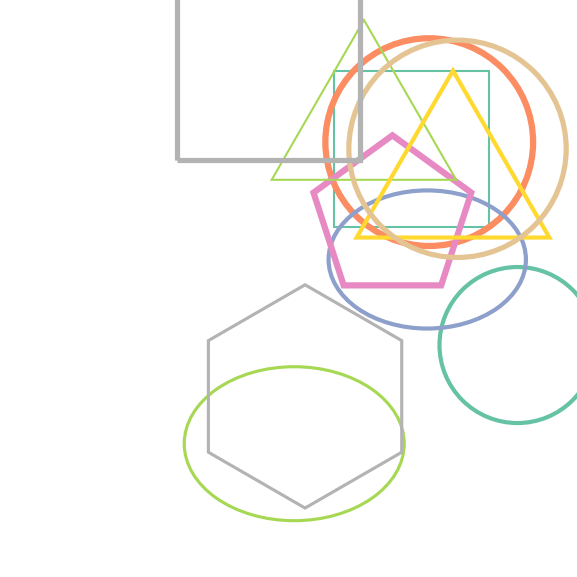[{"shape": "square", "thickness": 1, "radius": 0.67, "center": [0.713, 0.741]}, {"shape": "circle", "thickness": 2, "radius": 0.68, "center": [0.896, 0.402]}, {"shape": "circle", "thickness": 3, "radius": 0.9, "center": [0.743, 0.753]}, {"shape": "oval", "thickness": 2, "radius": 0.85, "center": [0.74, 0.55]}, {"shape": "pentagon", "thickness": 3, "radius": 0.72, "center": [0.679, 0.621]}, {"shape": "triangle", "thickness": 1, "radius": 0.92, "center": [0.63, 0.78]}, {"shape": "oval", "thickness": 1.5, "radius": 0.95, "center": [0.509, 0.231]}, {"shape": "triangle", "thickness": 2, "radius": 0.96, "center": [0.784, 0.684]}, {"shape": "circle", "thickness": 2.5, "radius": 0.94, "center": [0.792, 0.742]}, {"shape": "square", "thickness": 2.5, "radius": 0.79, "center": [0.465, 0.88]}, {"shape": "hexagon", "thickness": 1.5, "radius": 0.97, "center": [0.528, 0.313]}]